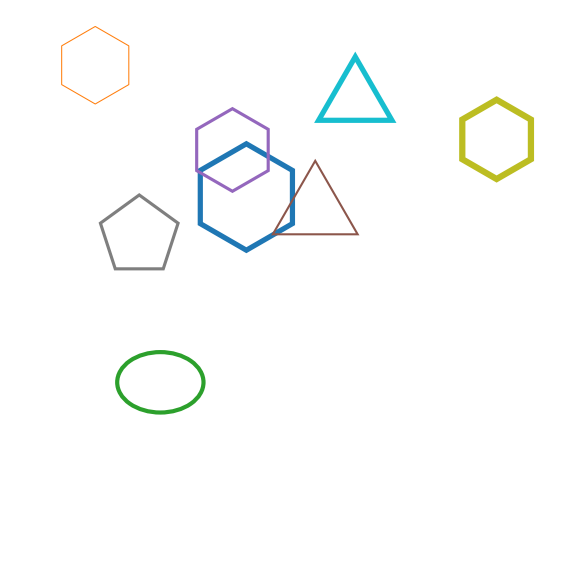[{"shape": "hexagon", "thickness": 2.5, "radius": 0.46, "center": [0.427, 0.658]}, {"shape": "hexagon", "thickness": 0.5, "radius": 0.34, "center": [0.165, 0.886]}, {"shape": "oval", "thickness": 2, "radius": 0.37, "center": [0.278, 0.337]}, {"shape": "hexagon", "thickness": 1.5, "radius": 0.36, "center": [0.402, 0.739]}, {"shape": "triangle", "thickness": 1, "radius": 0.42, "center": [0.546, 0.636]}, {"shape": "pentagon", "thickness": 1.5, "radius": 0.35, "center": [0.241, 0.591]}, {"shape": "hexagon", "thickness": 3, "radius": 0.34, "center": [0.86, 0.758]}, {"shape": "triangle", "thickness": 2.5, "radius": 0.37, "center": [0.615, 0.827]}]